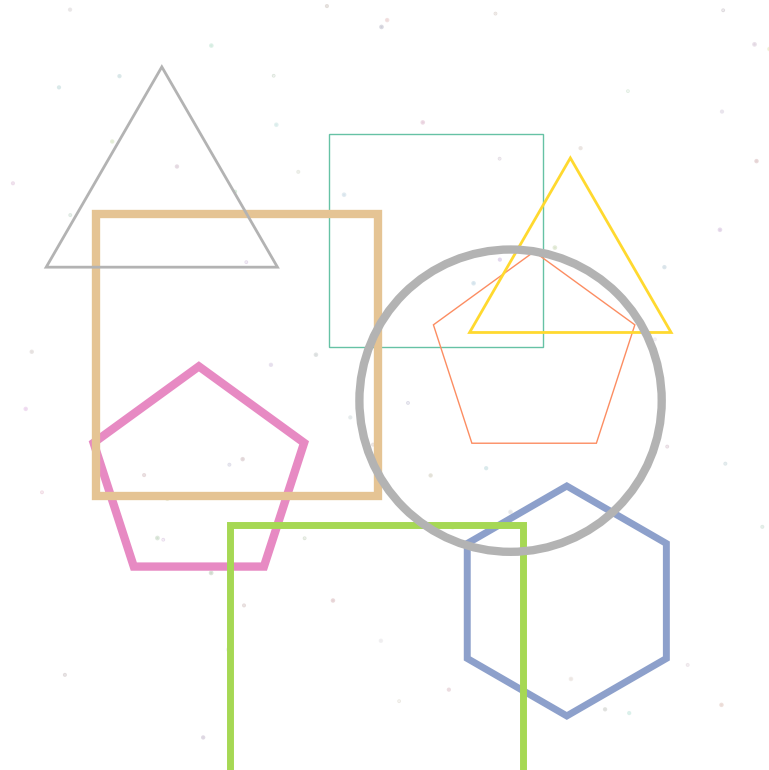[{"shape": "square", "thickness": 0.5, "radius": 0.69, "center": [0.566, 0.688]}, {"shape": "pentagon", "thickness": 0.5, "radius": 0.69, "center": [0.694, 0.536]}, {"shape": "hexagon", "thickness": 2.5, "radius": 0.75, "center": [0.736, 0.22]}, {"shape": "pentagon", "thickness": 3, "radius": 0.72, "center": [0.258, 0.38]}, {"shape": "square", "thickness": 2.5, "radius": 0.95, "center": [0.489, 0.129]}, {"shape": "triangle", "thickness": 1, "radius": 0.76, "center": [0.741, 0.644]}, {"shape": "square", "thickness": 3, "radius": 0.92, "center": [0.307, 0.539]}, {"shape": "circle", "thickness": 3, "radius": 0.98, "center": [0.663, 0.48]}, {"shape": "triangle", "thickness": 1, "radius": 0.87, "center": [0.21, 0.74]}]